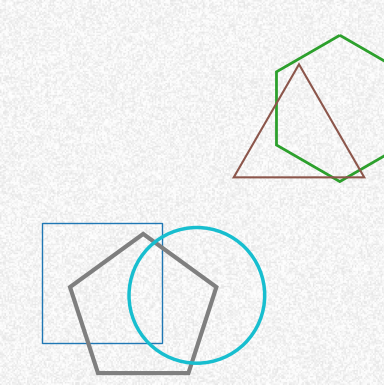[{"shape": "square", "thickness": 1, "radius": 0.78, "center": [0.264, 0.264]}, {"shape": "hexagon", "thickness": 2, "radius": 0.95, "center": [0.883, 0.718]}, {"shape": "triangle", "thickness": 1.5, "radius": 0.98, "center": [0.777, 0.637]}, {"shape": "pentagon", "thickness": 3, "radius": 1.0, "center": [0.372, 0.193]}, {"shape": "circle", "thickness": 2.5, "radius": 0.88, "center": [0.511, 0.233]}]